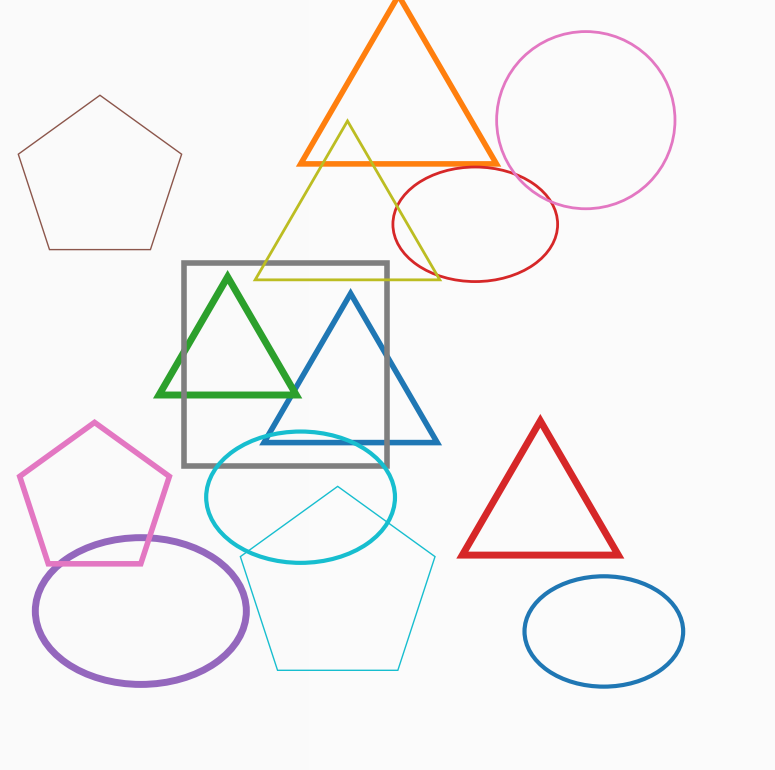[{"shape": "oval", "thickness": 1.5, "radius": 0.51, "center": [0.779, 0.18]}, {"shape": "triangle", "thickness": 2, "radius": 0.65, "center": [0.452, 0.49]}, {"shape": "triangle", "thickness": 2, "radius": 0.73, "center": [0.514, 0.86]}, {"shape": "triangle", "thickness": 2.5, "radius": 0.51, "center": [0.294, 0.538]}, {"shape": "triangle", "thickness": 2.5, "radius": 0.58, "center": [0.697, 0.337]}, {"shape": "oval", "thickness": 1, "radius": 0.53, "center": [0.613, 0.709]}, {"shape": "oval", "thickness": 2.5, "radius": 0.68, "center": [0.182, 0.206]}, {"shape": "pentagon", "thickness": 0.5, "radius": 0.55, "center": [0.129, 0.765]}, {"shape": "pentagon", "thickness": 2, "radius": 0.51, "center": [0.122, 0.35]}, {"shape": "circle", "thickness": 1, "radius": 0.58, "center": [0.756, 0.844]}, {"shape": "square", "thickness": 2, "radius": 0.66, "center": [0.368, 0.526]}, {"shape": "triangle", "thickness": 1, "radius": 0.69, "center": [0.448, 0.705]}, {"shape": "pentagon", "thickness": 0.5, "radius": 0.66, "center": [0.436, 0.236]}, {"shape": "oval", "thickness": 1.5, "radius": 0.61, "center": [0.388, 0.354]}]